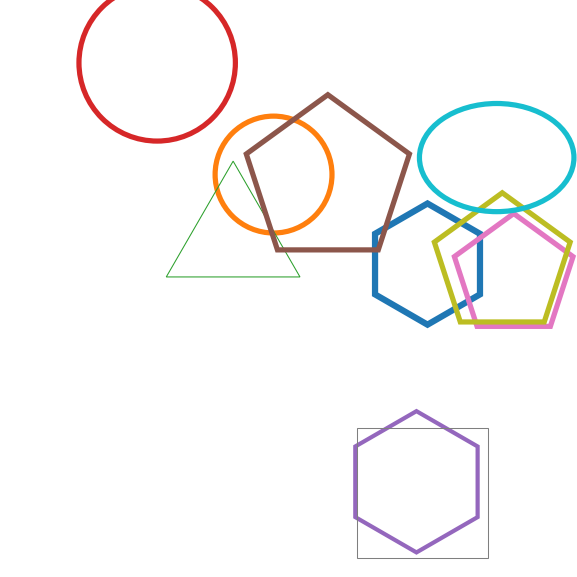[{"shape": "hexagon", "thickness": 3, "radius": 0.52, "center": [0.74, 0.542]}, {"shape": "circle", "thickness": 2.5, "radius": 0.51, "center": [0.474, 0.697]}, {"shape": "triangle", "thickness": 0.5, "radius": 0.67, "center": [0.404, 0.586]}, {"shape": "circle", "thickness": 2.5, "radius": 0.68, "center": [0.272, 0.89]}, {"shape": "hexagon", "thickness": 2, "radius": 0.61, "center": [0.721, 0.165]}, {"shape": "pentagon", "thickness": 2.5, "radius": 0.74, "center": [0.568, 0.687]}, {"shape": "pentagon", "thickness": 2.5, "radius": 0.54, "center": [0.89, 0.521]}, {"shape": "square", "thickness": 0.5, "radius": 0.56, "center": [0.731, 0.146]}, {"shape": "pentagon", "thickness": 2.5, "radius": 0.62, "center": [0.87, 0.542]}, {"shape": "oval", "thickness": 2.5, "radius": 0.67, "center": [0.86, 0.726]}]